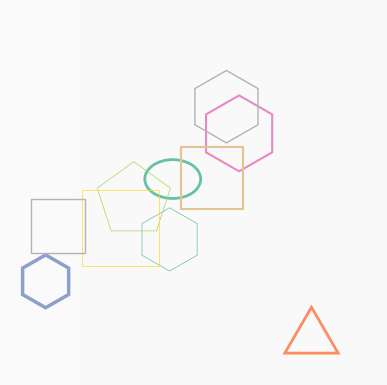[{"shape": "hexagon", "thickness": 0.5, "radius": 0.41, "center": [0.438, 0.378]}, {"shape": "oval", "thickness": 2, "radius": 0.36, "center": [0.446, 0.535]}, {"shape": "triangle", "thickness": 2, "radius": 0.4, "center": [0.804, 0.122]}, {"shape": "hexagon", "thickness": 2.5, "radius": 0.34, "center": [0.118, 0.269]}, {"shape": "hexagon", "thickness": 1.5, "radius": 0.49, "center": [0.617, 0.654]}, {"shape": "pentagon", "thickness": 0.5, "radius": 0.5, "center": [0.345, 0.481]}, {"shape": "square", "thickness": 0.5, "radius": 0.49, "center": [0.311, 0.409]}, {"shape": "square", "thickness": 1.5, "radius": 0.4, "center": [0.546, 0.538]}, {"shape": "square", "thickness": 1, "radius": 0.35, "center": [0.15, 0.413]}, {"shape": "hexagon", "thickness": 1, "radius": 0.47, "center": [0.584, 0.723]}]